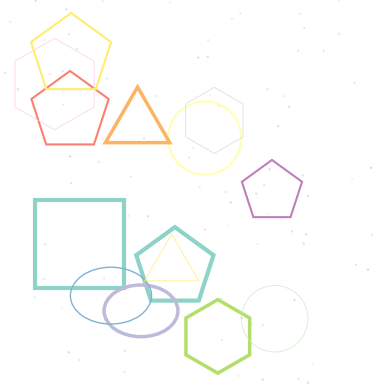[{"shape": "pentagon", "thickness": 3, "radius": 0.53, "center": [0.454, 0.305]}, {"shape": "square", "thickness": 3, "radius": 0.58, "center": [0.206, 0.366]}, {"shape": "circle", "thickness": 1.5, "radius": 0.48, "center": [0.532, 0.641]}, {"shape": "oval", "thickness": 2.5, "radius": 0.48, "center": [0.366, 0.193]}, {"shape": "pentagon", "thickness": 1.5, "radius": 0.53, "center": [0.182, 0.71]}, {"shape": "oval", "thickness": 1, "radius": 0.53, "center": [0.288, 0.232]}, {"shape": "triangle", "thickness": 2.5, "radius": 0.48, "center": [0.357, 0.678]}, {"shape": "hexagon", "thickness": 2.5, "radius": 0.48, "center": [0.566, 0.126]}, {"shape": "hexagon", "thickness": 0.5, "radius": 0.59, "center": [0.142, 0.782]}, {"shape": "hexagon", "thickness": 0.5, "radius": 0.43, "center": [0.557, 0.687]}, {"shape": "pentagon", "thickness": 1.5, "radius": 0.41, "center": [0.706, 0.502]}, {"shape": "circle", "thickness": 0.5, "radius": 0.43, "center": [0.714, 0.172]}, {"shape": "triangle", "thickness": 0.5, "radius": 0.41, "center": [0.446, 0.311]}, {"shape": "pentagon", "thickness": 1.5, "radius": 0.55, "center": [0.185, 0.857]}]